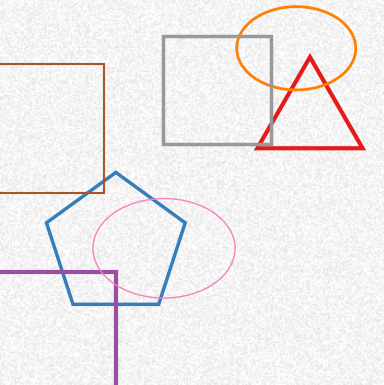[{"shape": "triangle", "thickness": 3, "radius": 0.79, "center": [0.805, 0.694]}, {"shape": "pentagon", "thickness": 2.5, "radius": 0.95, "center": [0.301, 0.363]}, {"shape": "square", "thickness": 3, "radius": 0.94, "center": [0.113, 0.107]}, {"shape": "oval", "thickness": 2, "radius": 0.77, "center": [0.769, 0.875]}, {"shape": "square", "thickness": 1.5, "radius": 0.84, "center": [0.101, 0.667]}, {"shape": "oval", "thickness": 1, "radius": 0.92, "center": [0.426, 0.355]}, {"shape": "square", "thickness": 2.5, "radius": 0.7, "center": [0.563, 0.766]}]